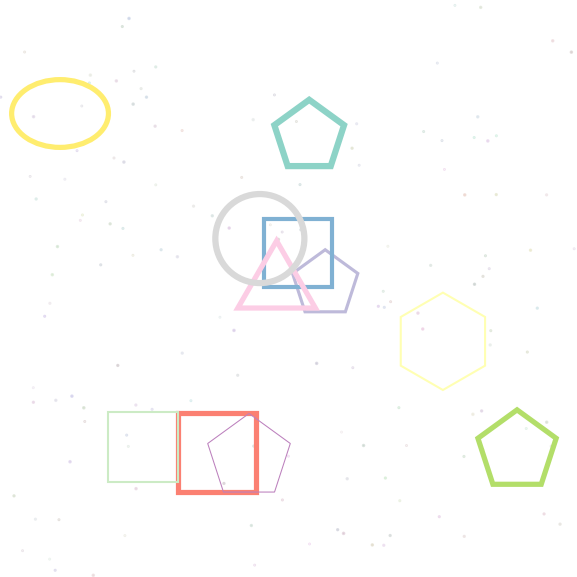[{"shape": "pentagon", "thickness": 3, "radius": 0.32, "center": [0.535, 0.763]}, {"shape": "hexagon", "thickness": 1, "radius": 0.42, "center": [0.767, 0.408]}, {"shape": "pentagon", "thickness": 1.5, "radius": 0.3, "center": [0.563, 0.507]}, {"shape": "square", "thickness": 2.5, "radius": 0.34, "center": [0.376, 0.215]}, {"shape": "square", "thickness": 2, "radius": 0.29, "center": [0.516, 0.561]}, {"shape": "pentagon", "thickness": 2.5, "radius": 0.36, "center": [0.895, 0.218]}, {"shape": "triangle", "thickness": 2.5, "radius": 0.39, "center": [0.479, 0.505]}, {"shape": "circle", "thickness": 3, "radius": 0.39, "center": [0.45, 0.586]}, {"shape": "pentagon", "thickness": 0.5, "radius": 0.38, "center": [0.431, 0.208]}, {"shape": "square", "thickness": 1, "radius": 0.3, "center": [0.248, 0.225]}, {"shape": "oval", "thickness": 2.5, "radius": 0.42, "center": [0.104, 0.803]}]